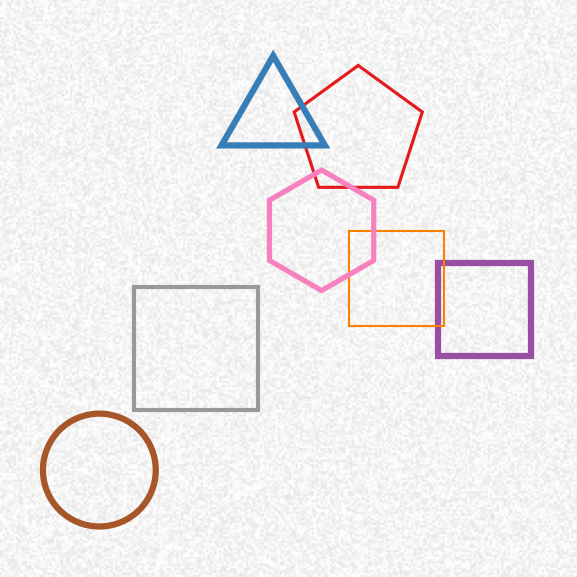[{"shape": "pentagon", "thickness": 1.5, "radius": 0.58, "center": [0.62, 0.769]}, {"shape": "triangle", "thickness": 3, "radius": 0.52, "center": [0.473, 0.799]}, {"shape": "square", "thickness": 3, "radius": 0.4, "center": [0.84, 0.463]}, {"shape": "square", "thickness": 1, "radius": 0.41, "center": [0.686, 0.517]}, {"shape": "circle", "thickness": 3, "radius": 0.49, "center": [0.172, 0.185]}, {"shape": "hexagon", "thickness": 2.5, "radius": 0.52, "center": [0.557, 0.6]}, {"shape": "square", "thickness": 2, "radius": 0.53, "center": [0.339, 0.396]}]